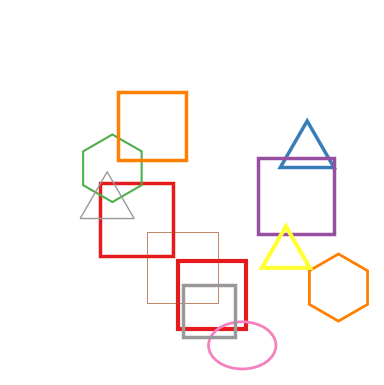[{"shape": "square", "thickness": 3, "radius": 0.44, "center": [0.551, 0.233]}, {"shape": "square", "thickness": 2.5, "radius": 0.47, "center": [0.356, 0.43]}, {"shape": "triangle", "thickness": 2.5, "radius": 0.4, "center": [0.798, 0.605]}, {"shape": "hexagon", "thickness": 1.5, "radius": 0.44, "center": [0.292, 0.563]}, {"shape": "square", "thickness": 2.5, "radius": 0.49, "center": [0.769, 0.49]}, {"shape": "square", "thickness": 2.5, "radius": 0.44, "center": [0.394, 0.672]}, {"shape": "hexagon", "thickness": 2, "radius": 0.44, "center": [0.879, 0.253]}, {"shape": "triangle", "thickness": 3, "radius": 0.36, "center": [0.743, 0.34]}, {"shape": "square", "thickness": 0.5, "radius": 0.46, "center": [0.474, 0.305]}, {"shape": "oval", "thickness": 2, "radius": 0.44, "center": [0.629, 0.103]}, {"shape": "triangle", "thickness": 1, "radius": 0.4, "center": [0.278, 0.473]}, {"shape": "square", "thickness": 2.5, "radius": 0.34, "center": [0.543, 0.192]}]